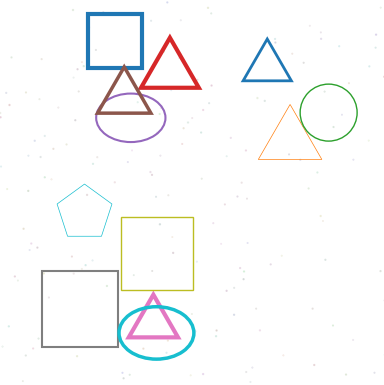[{"shape": "square", "thickness": 3, "radius": 0.35, "center": [0.299, 0.894]}, {"shape": "triangle", "thickness": 2, "radius": 0.36, "center": [0.694, 0.826]}, {"shape": "triangle", "thickness": 0.5, "radius": 0.48, "center": [0.753, 0.633]}, {"shape": "circle", "thickness": 1, "radius": 0.37, "center": [0.854, 0.708]}, {"shape": "triangle", "thickness": 3, "radius": 0.43, "center": [0.441, 0.815]}, {"shape": "oval", "thickness": 1.5, "radius": 0.45, "center": [0.34, 0.694]}, {"shape": "triangle", "thickness": 2.5, "radius": 0.4, "center": [0.323, 0.746]}, {"shape": "triangle", "thickness": 3, "radius": 0.37, "center": [0.398, 0.161]}, {"shape": "square", "thickness": 1.5, "radius": 0.49, "center": [0.209, 0.198]}, {"shape": "square", "thickness": 1, "radius": 0.47, "center": [0.408, 0.342]}, {"shape": "oval", "thickness": 2.5, "radius": 0.49, "center": [0.406, 0.135]}, {"shape": "pentagon", "thickness": 0.5, "radius": 0.37, "center": [0.22, 0.447]}]